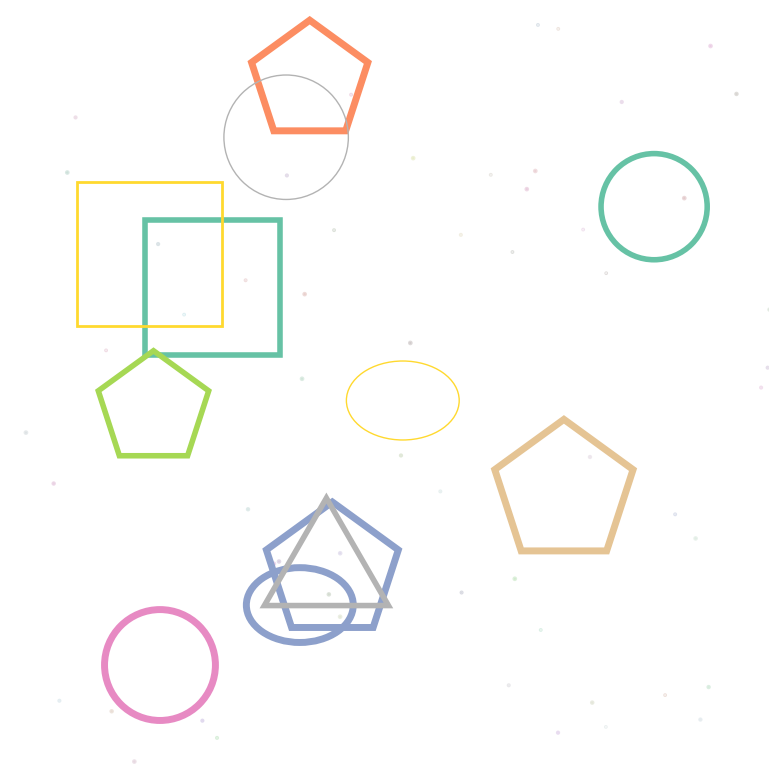[{"shape": "square", "thickness": 2, "radius": 0.44, "center": [0.276, 0.627]}, {"shape": "circle", "thickness": 2, "radius": 0.34, "center": [0.85, 0.732]}, {"shape": "pentagon", "thickness": 2.5, "radius": 0.4, "center": [0.402, 0.894]}, {"shape": "pentagon", "thickness": 2.5, "radius": 0.45, "center": [0.432, 0.258]}, {"shape": "oval", "thickness": 2.5, "radius": 0.35, "center": [0.389, 0.214]}, {"shape": "circle", "thickness": 2.5, "radius": 0.36, "center": [0.208, 0.136]}, {"shape": "pentagon", "thickness": 2, "radius": 0.38, "center": [0.199, 0.469]}, {"shape": "oval", "thickness": 0.5, "radius": 0.37, "center": [0.523, 0.48]}, {"shape": "square", "thickness": 1, "radius": 0.47, "center": [0.194, 0.67]}, {"shape": "pentagon", "thickness": 2.5, "radius": 0.47, "center": [0.732, 0.361]}, {"shape": "triangle", "thickness": 2, "radius": 0.47, "center": [0.424, 0.26]}, {"shape": "circle", "thickness": 0.5, "radius": 0.4, "center": [0.372, 0.822]}]